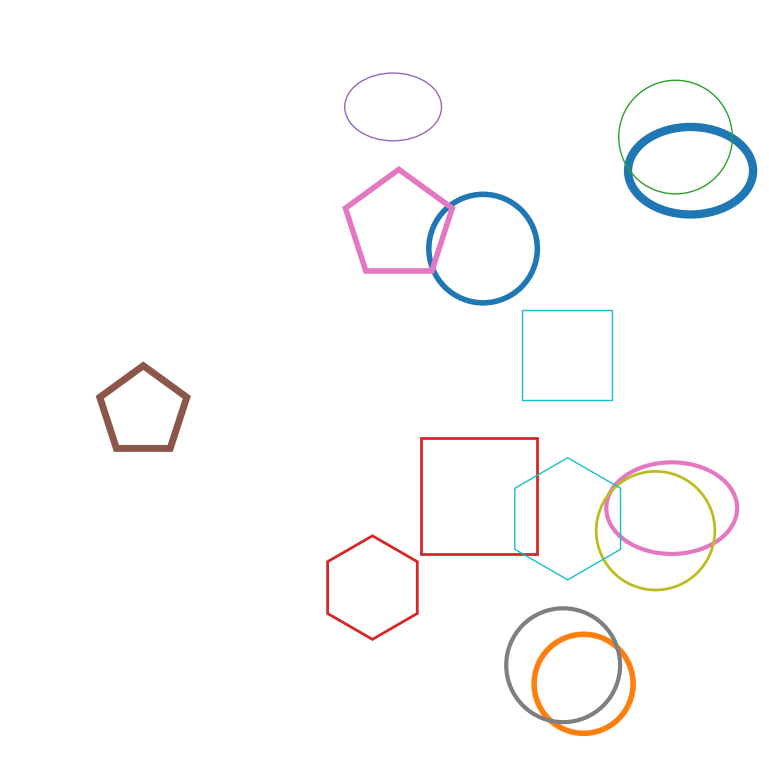[{"shape": "oval", "thickness": 3, "radius": 0.41, "center": [0.897, 0.778]}, {"shape": "circle", "thickness": 2, "radius": 0.35, "center": [0.627, 0.677]}, {"shape": "circle", "thickness": 2, "radius": 0.32, "center": [0.758, 0.112]}, {"shape": "circle", "thickness": 0.5, "radius": 0.37, "center": [0.877, 0.822]}, {"shape": "hexagon", "thickness": 1, "radius": 0.34, "center": [0.484, 0.237]}, {"shape": "square", "thickness": 1, "radius": 0.38, "center": [0.622, 0.356]}, {"shape": "oval", "thickness": 0.5, "radius": 0.31, "center": [0.511, 0.861]}, {"shape": "pentagon", "thickness": 2.5, "radius": 0.3, "center": [0.186, 0.466]}, {"shape": "pentagon", "thickness": 2, "radius": 0.36, "center": [0.518, 0.707]}, {"shape": "oval", "thickness": 1.5, "radius": 0.42, "center": [0.872, 0.34]}, {"shape": "circle", "thickness": 1.5, "radius": 0.37, "center": [0.731, 0.136]}, {"shape": "circle", "thickness": 1, "radius": 0.39, "center": [0.851, 0.311]}, {"shape": "hexagon", "thickness": 0.5, "radius": 0.4, "center": [0.737, 0.326]}, {"shape": "square", "thickness": 0.5, "radius": 0.29, "center": [0.736, 0.539]}]